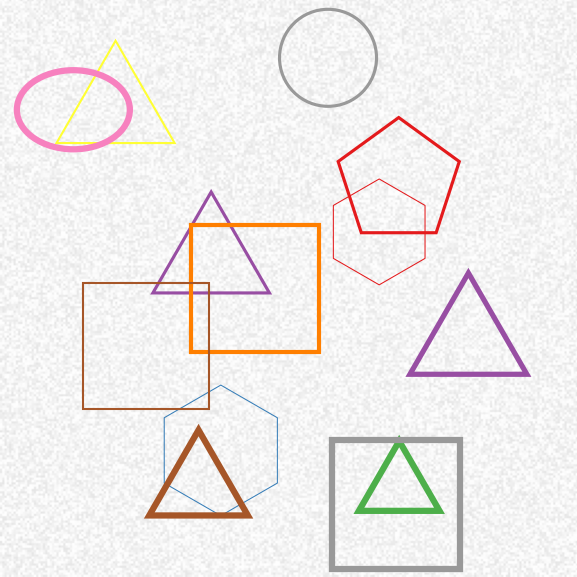[{"shape": "hexagon", "thickness": 0.5, "radius": 0.46, "center": [0.657, 0.598]}, {"shape": "pentagon", "thickness": 1.5, "radius": 0.55, "center": [0.69, 0.685]}, {"shape": "hexagon", "thickness": 0.5, "radius": 0.57, "center": [0.382, 0.219]}, {"shape": "triangle", "thickness": 3, "radius": 0.4, "center": [0.691, 0.155]}, {"shape": "triangle", "thickness": 1.5, "radius": 0.58, "center": [0.366, 0.55]}, {"shape": "triangle", "thickness": 2.5, "radius": 0.58, "center": [0.811, 0.409]}, {"shape": "square", "thickness": 2, "radius": 0.55, "center": [0.442, 0.5]}, {"shape": "triangle", "thickness": 1, "radius": 0.59, "center": [0.2, 0.81]}, {"shape": "triangle", "thickness": 3, "radius": 0.49, "center": [0.344, 0.156]}, {"shape": "square", "thickness": 1, "radius": 0.54, "center": [0.252, 0.4]}, {"shape": "oval", "thickness": 3, "radius": 0.49, "center": [0.127, 0.809]}, {"shape": "circle", "thickness": 1.5, "radius": 0.42, "center": [0.568, 0.899]}, {"shape": "square", "thickness": 3, "radius": 0.55, "center": [0.686, 0.126]}]